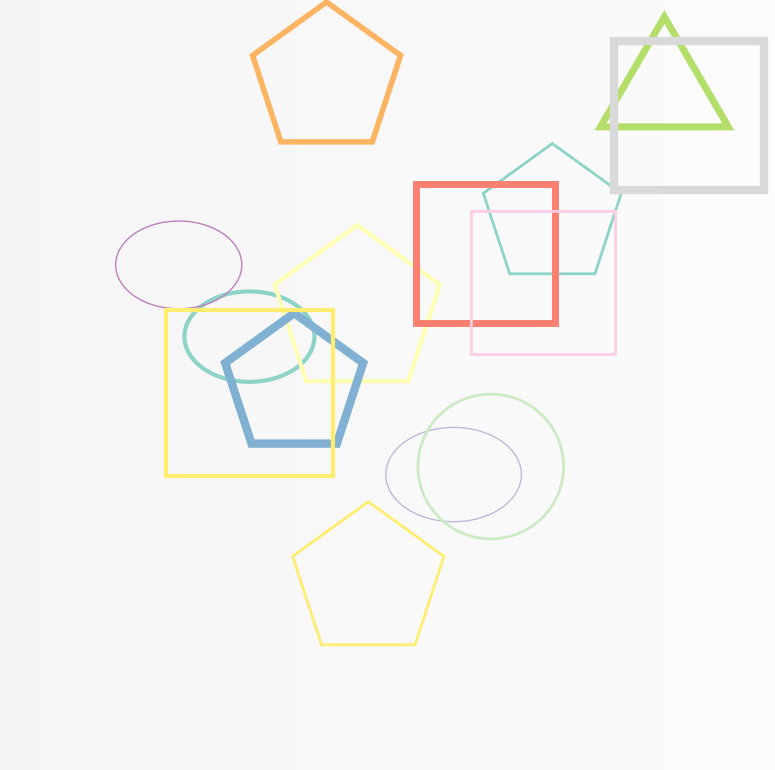[{"shape": "oval", "thickness": 1.5, "radius": 0.42, "center": [0.322, 0.563]}, {"shape": "pentagon", "thickness": 1, "radius": 0.47, "center": [0.713, 0.72]}, {"shape": "pentagon", "thickness": 1.5, "radius": 0.56, "center": [0.461, 0.596]}, {"shape": "oval", "thickness": 0.5, "radius": 0.44, "center": [0.585, 0.384]}, {"shape": "square", "thickness": 2.5, "radius": 0.45, "center": [0.627, 0.671]}, {"shape": "pentagon", "thickness": 3, "radius": 0.47, "center": [0.38, 0.5]}, {"shape": "pentagon", "thickness": 2, "radius": 0.5, "center": [0.421, 0.897]}, {"shape": "triangle", "thickness": 2.5, "radius": 0.48, "center": [0.857, 0.883]}, {"shape": "square", "thickness": 1, "radius": 0.46, "center": [0.7, 0.633]}, {"shape": "square", "thickness": 3, "radius": 0.49, "center": [0.889, 0.85]}, {"shape": "oval", "thickness": 0.5, "radius": 0.41, "center": [0.231, 0.656]}, {"shape": "circle", "thickness": 1, "radius": 0.47, "center": [0.633, 0.394]}, {"shape": "square", "thickness": 1.5, "radius": 0.54, "center": [0.321, 0.49]}, {"shape": "pentagon", "thickness": 1, "radius": 0.51, "center": [0.475, 0.246]}]